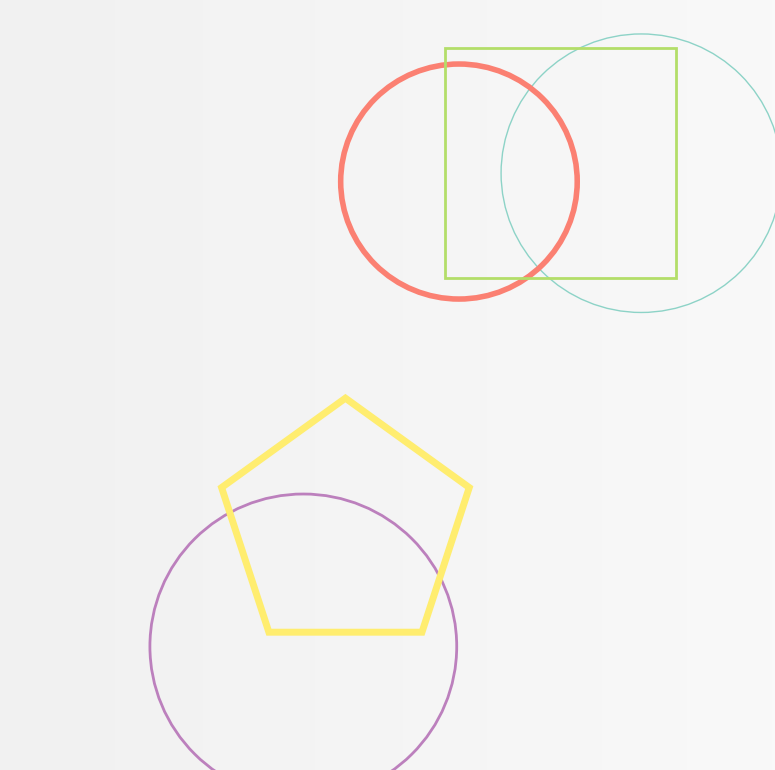[{"shape": "circle", "thickness": 0.5, "radius": 0.9, "center": [0.827, 0.775]}, {"shape": "circle", "thickness": 2, "radius": 0.76, "center": [0.592, 0.764]}, {"shape": "square", "thickness": 1, "radius": 0.74, "center": [0.723, 0.788]}, {"shape": "circle", "thickness": 1, "radius": 0.99, "center": [0.391, 0.16]}, {"shape": "pentagon", "thickness": 2.5, "radius": 0.84, "center": [0.446, 0.315]}]